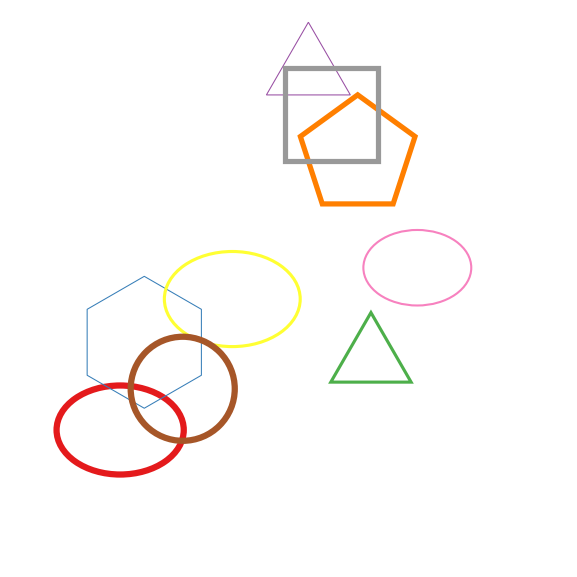[{"shape": "oval", "thickness": 3, "radius": 0.55, "center": [0.208, 0.255]}, {"shape": "hexagon", "thickness": 0.5, "radius": 0.57, "center": [0.25, 0.406]}, {"shape": "triangle", "thickness": 1.5, "radius": 0.4, "center": [0.642, 0.378]}, {"shape": "triangle", "thickness": 0.5, "radius": 0.42, "center": [0.534, 0.877]}, {"shape": "pentagon", "thickness": 2.5, "radius": 0.52, "center": [0.619, 0.73]}, {"shape": "oval", "thickness": 1.5, "radius": 0.59, "center": [0.402, 0.481]}, {"shape": "circle", "thickness": 3, "radius": 0.45, "center": [0.316, 0.326]}, {"shape": "oval", "thickness": 1, "radius": 0.47, "center": [0.723, 0.536]}, {"shape": "square", "thickness": 2.5, "radius": 0.4, "center": [0.575, 0.801]}]